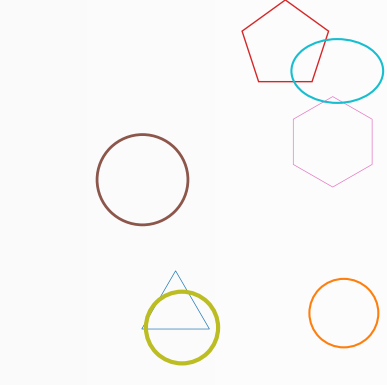[{"shape": "triangle", "thickness": 0.5, "radius": 0.5, "center": [0.453, 0.196]}, {"shape": "circle", "thickness": 1.5, "radius": 0.44, "center": [0.887, 0.187]}, {"shape": "pentagon", "thickness": 1, "radius": 0.59, "center": [0.736, 0.883]}, {"shape": "circle", "thickness": 2, "radius": 0.59, "center": [0.368, 0.533]}, {"shape": "hexagon", "thickness": 0.5, "radius": 0.59, "center": [0.859, 0.632]}, {"shape": "circle", "thickness": 3, "radius": 0.47, "center": [0.47, 0.149]}, {"shape": "oval", "thickness": 1.5, "radius": 0.59, "center": [0.87, 0.816]}]